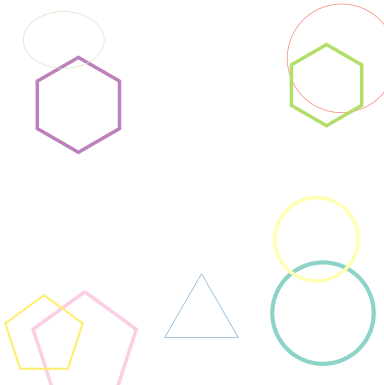[{"shape": "circle", "thickness": 3, "radius": 0.66, "center": [0.839, 0.187]}, {"shape": "circle", "thickness": 2.5, "radius": 0.54, "center": [0.822, 0.379]}, {"shape": "circle", "thickness": 0.5, "radius": 0.71, "center": [0.887, 0.848]}, {"shape": "triangle", "thickness": 0.5, "radius": 0.55, "center": [0.523, 0.178]}, {"shape": "hexagon", "thickness": 2.5, "radius": 0.53, "center": [0.848, 0.779]}, {"shape": "pentagon", "thickness": 2.5, "radius": 0.7, "center": [0.22, 0.101]}, {"shape": "hexagon", "thickness": 2.5, "radius": 0.62, "center": [0.204, 0.728]}, {"shape": "oval", "thickness": 0.5, "radius": 0.53, "center": [0.165, 0.896]}, {"shape": "pentagon", "thickness": 1.5, "radius": 0.53, "center": [0.114, 0.128]}]